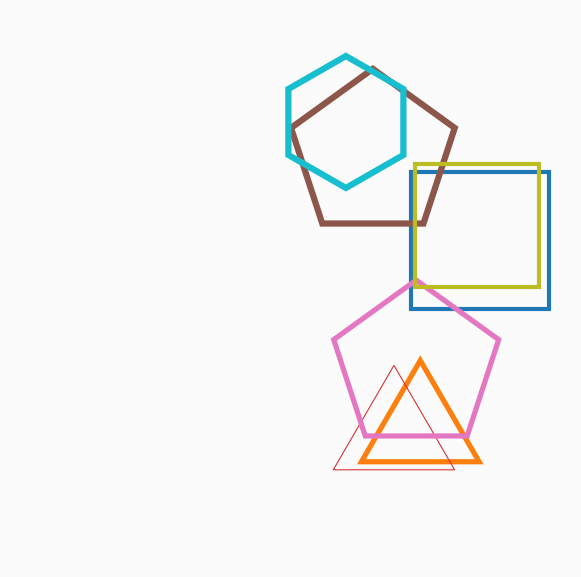[{"shape": "square", "thickness": 2, "radius": 0.59, "center": [0.826, 0.583]}, {"shape": "triangle", "thickness": 2.5, "radius": 0.58, "center": [0.723, 0.258]}, {"shape": "triangle", "thickness": 0.5, "radius": 0.6, "center": [0.678, 0.246]}, {"shape": "pentagon", "thickness": 3, "radius": 0.74, "center": [0.641, 0.732]}, {"shape": "pentagon", "thickness": 2.5, "radius": 0.75, "center": [0.716, 0.365]}, {"shape": "square", "thickness": 2, "radius": 0.53, "center": [0.821, 0.608]}, {"shape": "hexagon", "thickness": 3, "radius": 0.57, "center": [0.595, 0.788]}]